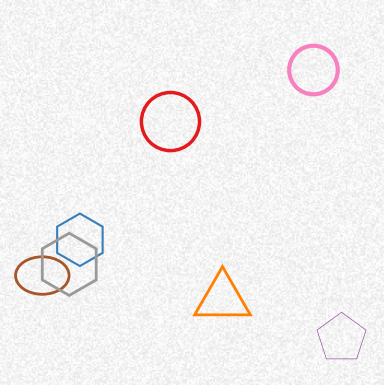[{"shape": "circle", "thickness": 2.5, "radius": 0.38, "center": [0.443, 0.684]}, {"shape": "hexagon", "thickness": 1.5, "radius": 0.34, "center": [0.207, 0.377]}, {"shape": "pentagon", "thickness": 0.5, "radius": 0.33, "center": [0.887, 0.122]}, {"shape": "triangle", "thickness": 2, "radius": 0.42, "center": [0.578, 0.224]}, {"shape": "oval", "thickness": 2, "radius": 0.35, "center": [0.11, 0.284]}, {"shape": "circle", "thickness": 3, "radius": 0.32, "center": [0.814, 0.818]}, {"shape": "hexagon", "thickness": 2, "radius": 0.4, "center": [0.18, 0.313]}]